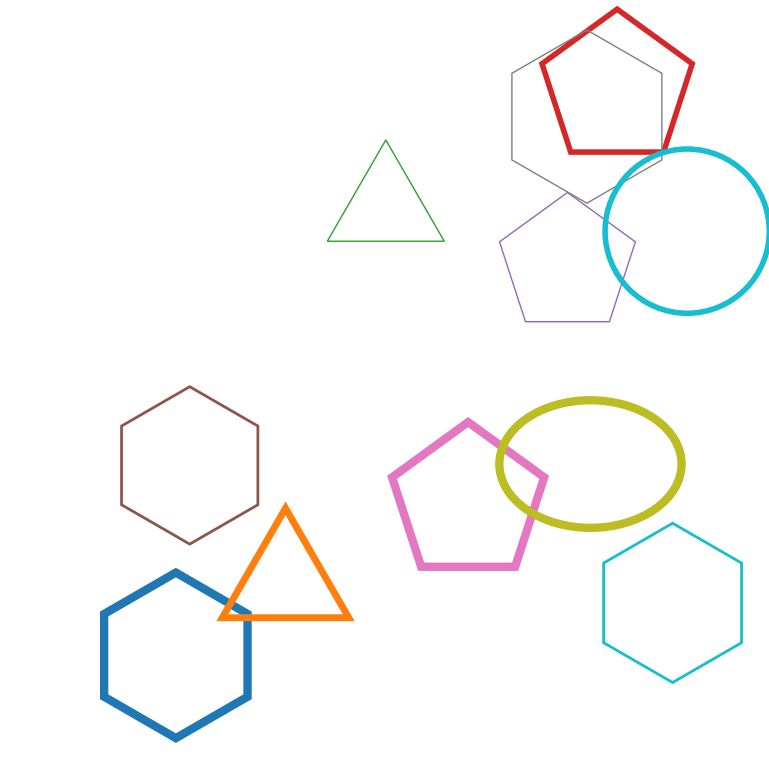[{"shape": "hexagon", "thickness": 3, "radius": 0.54, "center": [0.228, 0.149]}, {"shape": "triangle", "thickness": 2.5, "radius": 0.47, "center": [0.371, 0.245]}, {"shape": "triangle", "thickness": 0.5, "radius": 0.44, "center": [0.501, 0.731]}, {"shape": "pentagon", "thickness": 2, "radius": 0.51, "center": [0.801, 0.885]}, {"shape": "pentagon", "thickness": 0.5, "radius": 0.46, "center": [0.737, 0.657]}, {"shape": "hexagon", "thickness": 1, "radius": 0.51, "center": [0.246, 0.396]}, {"shape": "pentagon", "thickness": 3, "radius": 0.52, "center": [0.608, 0.348]}, {"shape": "hexagon", "thickness": 0.5, "radius": 0.56, "center": [0.762, 0.849]}, {"shape": "oval", "thickness": 3, "radius": 0.59, "center": [0.767, 0.397]}, {"shape": "hexagon", "thickness": 1, "radius": 0.52, "center": [0.874, 0.217]}, {"shape": "circle", "thickness": 2, "radius": 0.53, "center": [0.892, 0.7]}]